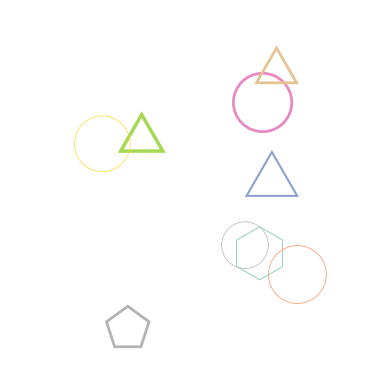[{"shape": "hexagon", "thickness": 0.5, "radius": 0.34, "center": [0.675, 0.342]}, {"shape": "circle", "thickness": 0.5, "radius": 0.38, "center": [0.772, 0.287]}, {"shape": "triangle", "thickness": 1.5, "radius": 0.38, "center": [0.706, 0.529]}, {"shape": "circle", "thickness": 2, "radius": 0.38, "center": [0.682, 0.734]}, {"shape": "triangle", "thickness": 2.5, "radius": 0.32, "center": [0.368, 0.639]}, {"shape": "circle", "thickness": 0.5, "radius": 0.36, "center": [0.266, 0.626]}, {"shape": "triangle", "thickness": 2, "radius": 0.3, "center": [0.718, 0.815]}, {"shape": "pentagon", "thickness": 2, "radius": 0.29, "center": [0.332, 0.146]}, {"shape": "circle", "thickness": 0.5, "radius": 0.3, "center": [0.636, 0.363]}]